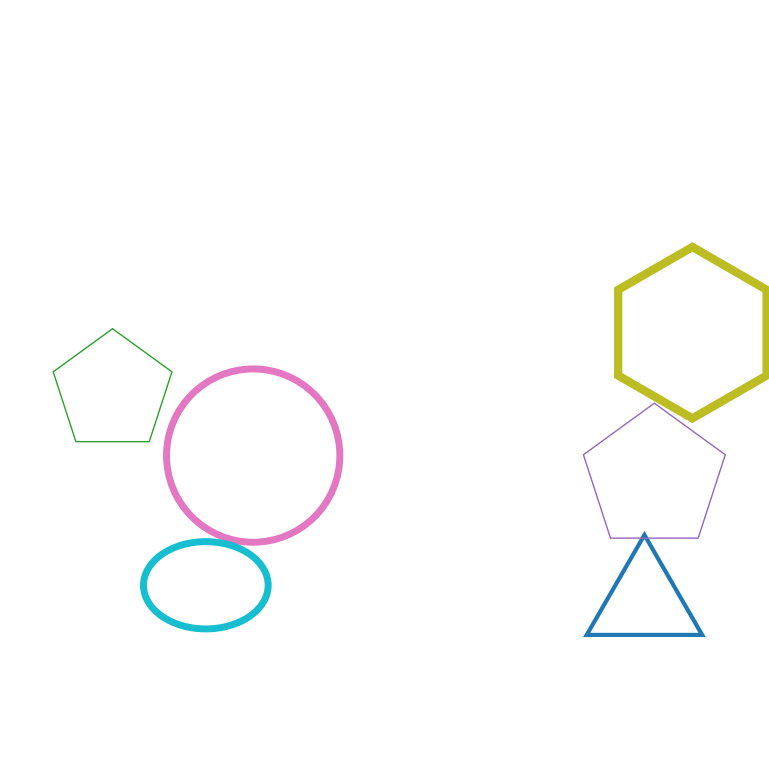[{"shape": "triangle", "thickness": 1.5, "radius": 0.43, "center": [0.837, 0.219]}, {"shape": "pentagon", "thickness": 0.5, "radius": 0.41, "center": [0.146, 0.492]}, {"shape": "pentagon", "thickness": 0.5, "radius": 0.48, "center": [0.85, 0.379]}, {"shape": "circle", "thickness": 2.5, "radius": 0.56, "center": [0.329, 0.408]}, {"shape": "hexagon", "thickness": 3, "radius": 0.56, "center": [0.899, 0.568]}, {"shape": "oval", "thickness": 2.5, "radius": 0.4, "center": [0.267, 0.24]}]